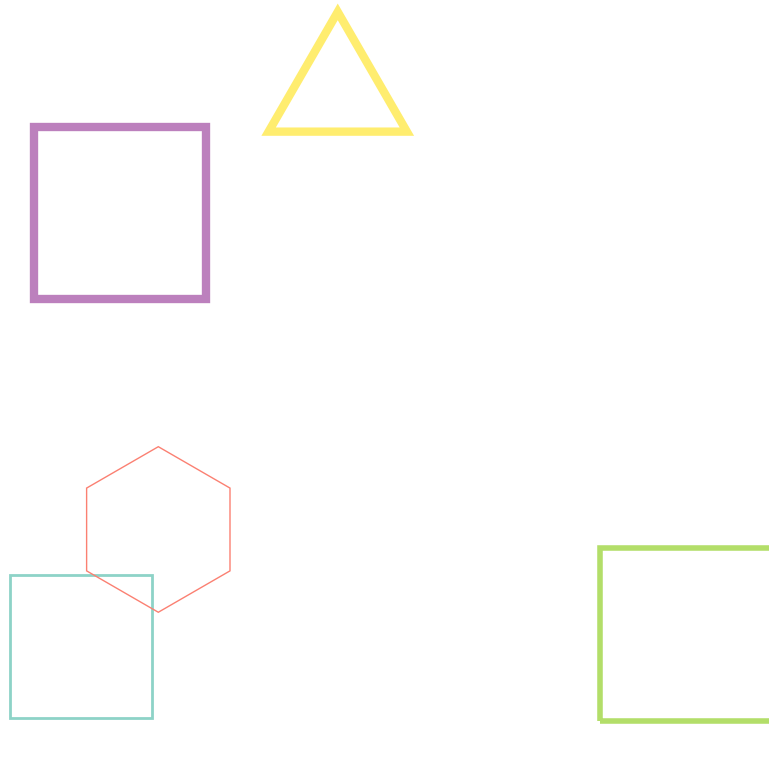[{"shape": "square", "thickness": 1, "radius": 0.46, "center": [0.105, 0.16]}, {"shape": "hexagon", "thickness": 0.5, "radius": 0.54, "center": [0.206, 0.312]}, {"shape": "square", "thickness": 2, "radius": 0.56, "center": [0.892, 0.176]}, {"shape": "square", "thickness": 3, "radius": 0.56, "center": [0.156, 0.723]}, {"shape": "triangle", "thickness": 3, "radius": 0.52, "center": [0.439, 0.881]}]